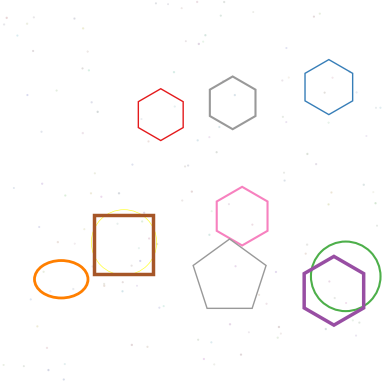[{"shape": "hexagon", "thickness": 1, "radius": 0.34, "center": [0.418, 0.702]}, {"shape": "hexagon", "thickness": 1, "radius": 0.36, "center": [0.854, 0.774]}, {"shape": "circle", "thickness": 1.5, "radius": 0.45, "center": [0.898, 0.282]}, {"shape": "hexagon", "thickness": 2.5, "radius": 0.45, "center": [0.867, 0.245]}, {"shape": "oval", "thickness": 2, "radius": 0.35, "center": [0.159, 0.275]}, {"shape": "circle", "thickness": 0.5, "radius": 0.42, "center": [0.322, 0.37]}, {"shape": "square", "thickness": 2.5, "radius": 0.39, "center": [0.321, 0.364]}, {"shape": "hexagon", "thickness": 1.5, "radius": 0.38, "center": [0.629, 0.439]}, {"shape": "hexagon", "thickness": 1.5, "radius": 0.34, "center": [0.604, 0.733]}, {"shape": "pentagon", "thickness": 1, "radius": 0.5, "center": [0.596, 0.28]}]